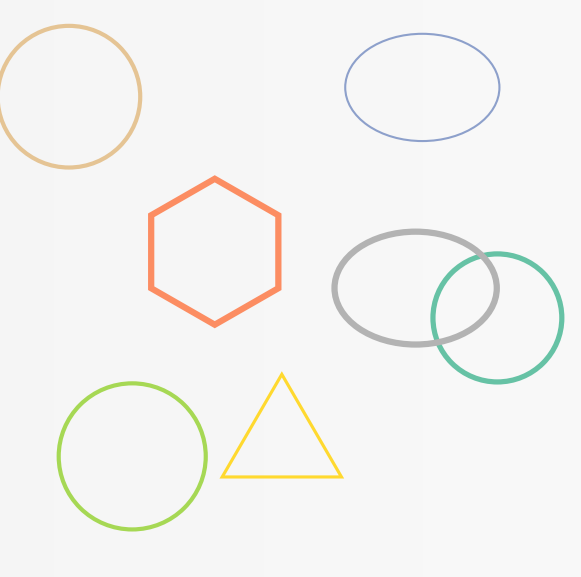[{"shape": "circle", "thickness": 2.5, "radius": 0.55, "center": [0.856, 0.449]}, {"shape": "hexagon", "thickness": 3, "radius": 0.63, "center": [0.369, 0.563]}, {"shape": "oval", "thickness": 1, "radius": 0.66, "center": [0.727, 0.848]}, {"shape": "circle", "thickness": 2, "radius": 0.63, "center": [0.227, 0.209]}, {"shape": "triangle", "thickness": 1.5, "radius": 0.59, "center": [0.485, 0.232]}, {"shape": "circle", "thickness": 2, "radius": 0.61, "center": [0.119, 0.832]}, {"shape": "oval", "thickness": 3, "radius": 0.7, "center": [0.715, 0.5]}]